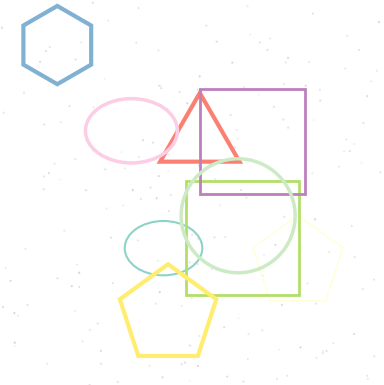[{"shape": "oval", "thickness": 1.5, "radius": 0.5, "center": [0.425, 0.355]}, {"shape": "pentagon", "thickness": 0.5, "radius": 0.61, "center": [0.774, 0.318]}, {"shape": "triangle", "thickness": 3, "radius": 0.59, "center": [0.519, 0.64]}, {"shape": "hexagon", "thickness": 3, "radius": 0.51, "center": [0.149, 0.883]}, {"shape": "square", "thickness": 2, "radius": 0.74, "center": [0.63, 0.382]}, {"shape": "oval", "thickness": 2.5, "radius": 0.6, "center": [0.341, 0.66]}, {"shape": "square", "thickness": 2, "radius": 0.68, "center": [0.657, 0.633]}, {"shape": "circle", "thickness": 2.5, "radius": 0.74, "center": [0.619, 0.44]}, {"shape": "pentagon", "thickness": 3, "radius": 0.66, "center": [0.437, 0.182]}]